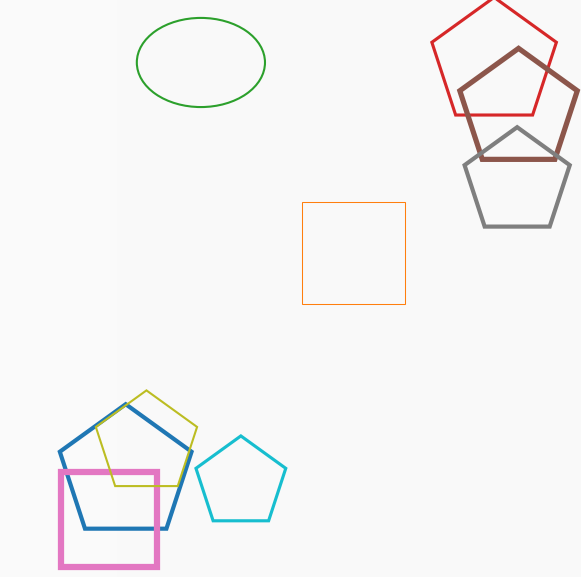[{"shape": "pentagon", "thickness": 2, "radius": 0.6, "center": [0.216, 0.18]}, {"shape": "square", "thickness": 0.5, "radius": 0.44, "center": [0.608, 0.561]}, {"shape": "oval", "thickness": 1, "radius": 0.55, "center": [0.346, 0.891]}, {"shape": "pentagon", "thickness": 1.5, "radius": 0.56, "center": [0.85, 0.891]}, {"shape": "pentagon", "thickness": 2.5, "radius": 0.53, "center": [0.892, 0.809]}, {"shape": "square", "thickness": 3, "radius": 0.41, "center": [0.188, 0.1]}, {"shape": "pentagon", "thickness": 2, "radius": 0.48, "center": [0.89, 0.684]}, {"shape": "pentagon", "thickness": 1, "radius": 0.46, "center": [0.252, 0.232]}, {"shape": "pentagon", "thickness": 1.5, "radius": 0.41, "center": [0.414, 0.163]}]